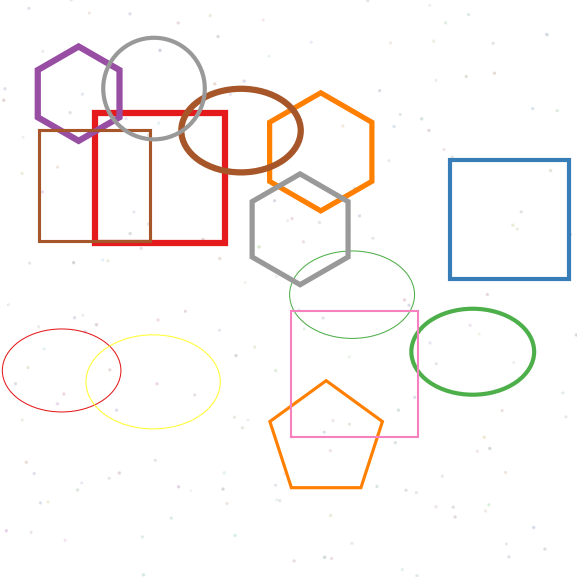[{"shape": "oval", "thickness": 0.5, "radius": 0.51, "center": [0.107, 0.358]}, {"shape": "square", "thickness": 3, "radius": 0.56, "center": [0.278, 0.691]}, {"shape": "square", "thickness": 2, "radius": 0.52, "center": [0.882, 0.619]}, {"shape": "oval", "thickness": 0.5, "radius": 0.54, "center": [0.61, 0.489]}, {"shape": "oval", "thickness": 2, "radius": 0.53, "center": [0.819, 0.39]}, {"shape": "hexagon", "thickness": 3, "radius": 0.41, "center": [0.136, 0.837]}, {"shape": "pentagon", "thickness": 1.5, "radius": 0.51, "center": [0.565, 0.238]}, {"shape": "hexagon", "thickness": 2.5, "radius": 0.51, "center": [0.555, 0.736]}, {"shape": "oval", "thickness": 0.5, "radius": 0.58, "center": [0.265, 0.338]}, {"shape": "square", "thickness": 1.5, "radius": 0.48, "center": [0.163, 0.678]}, {"shape": "oval", "thickness": 3, "radius": 0.52, "center": [0.417, 0.773]}, {"shape": "square", "thickness": 1, "radius": 0.55, "center": [0.614, 0.351]}, {"shape": "hexagon", "thickness": 2.5, "radius": 0.48, "center": [0.52, 0.602]}, {"shape": "circle", "thickness": 2, "radius": 0.44, "center": [0.267, 0.846]}]